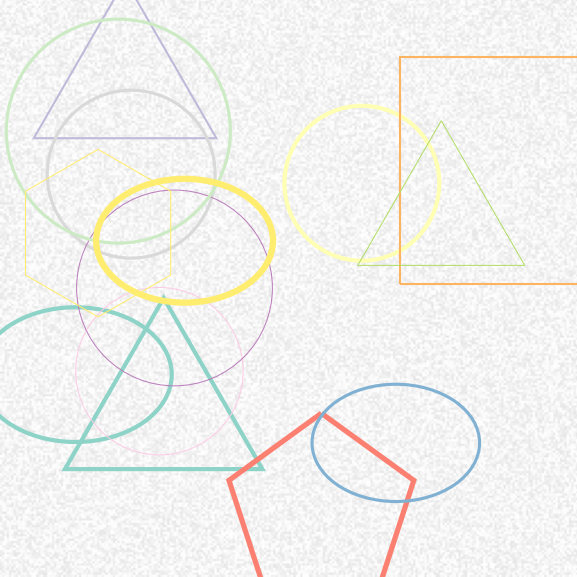[{"shape": "triangle", "thickness": 2, "radius": 0.99, "center": [0.283, 0.286]}, {"shape": "oval", "thickness": 2, "radius": 0.83, "center": [0.131, 0.35]}, {"shape": "circle", "thickness": 2, "radius": 0.67, "center": [0.627, 0.682]}, {"shape": "triangle", "thickness": 1, "radius": 0.91, "center": [0.217, 0.851]}, {"shape": "pentagon", "thickness": 2.5, "radius": 0.84, "center": [0.557, 0.115]}, {"shape": "oval", "thickness": 1.5, "radius": 0.73, "center": [0.685, 0.232]}, {"shape": "square", "thickness": 1, "radius": 0.98, "center": [0.889, 0.704]}, {"shape": "triangle", "thickness": 0.5, "radius": 0.83, "center": [0.764, 0.623]}, {"shape": "circle", "thickness": 0.5, "radius": 0.72, "center": [0.276, 0.356]}, {"shape": "circle", "thickness": 1.5, "radius": 0.73, "center": [0.227, 0.698]}, {"shape": "circle", "thickness": 0.5, "radius": 0.85, "center": [0.302, 0.501]}, {"shape": "circle", "thickness": 1.5, "radius": 0.97, "center": [0.205, 0.772]}, {"shape": "hexagon", "thickness": 0.5, "radius": 0.73, "center": [0.17, 0.595]}, {"shape": "oval", "thickness": 3, "radius": 0.77, "center": [0.32, 0.582]}]